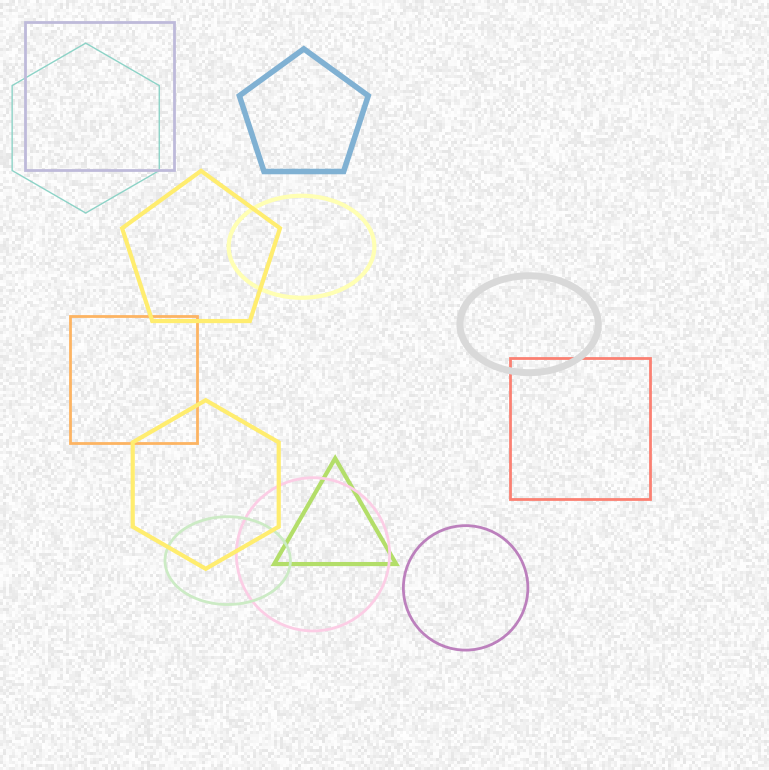[{"shape": "hexagon", "thickness": 0.5, "radius": 0.55, "center": [0.111, 0.834]}, {"shape": "oval", "thickness": 1.5, "radius": 0.47, "center": [0.392, 0.68]}, {"shape": "square", "thickness": 1, "radius": 0.48, "center": [0.129, 0.875]}, {"shape": "square", "thickness": 1, "radius": 0.45, "center": [0.754, 0.443]}, {"shape": "pentagon", "thickness": 2, "radius": 0.44, "center": [0.395, 0.848]}, {"shape": "square", "thickness": 1, "radius": 0.41, "center": [0.174, 0.507]}, {"shape": "triangle", "thickness": 1.5, "radius": 0.46, "center": [0.435, 0.313]}, {"shape": "circle", "thickness": 1, "radius": 0.5, "center": [0.406, 0.28]}, {"shape": "oval", "thickness": 2.5, "radius": 0.45, "center": [0.687, 0.579]}, {"shape": "circle", "thickness": 1, "radius": 0.4, "center": [0.605, 0.237]}, {"shape": "oval", "thickness": 1, "radius": 0.41, "center": [0.296, 0.272]}, {"shape": "pentagon", "thickness": 1.5, "radius": 0.54, "center": [0.261, 0.67]}, {"shape": "hexagon", "thickness": 1.5, "radius": 0.55, "center": [0.267, 0.371]}]